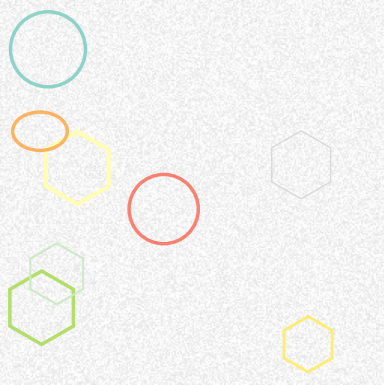[{"shape": "circle", "thickness": 2.5, "radius": 0.49, "center": [0.125, 0.872]}, {"shape": "hexagon", "thickness": 3, "radius": 0.47, "center": [0.201, 0.564]}, {"shape": "circle", "thickness": 2.5, "radius": 0.45, "center": [0.425, 0.457]}, {"shape": "oval", "thickness": 2.5, "radius": 0.36, "center": [0.104, 0.659]}, {"shape": "hexagon", "thickness": 2.5, "radius": 0.48, "center": [0.108, 0.201]}, {"shape": "hexagon", "thickness": 1, "radius": 0.44, "center": [0.782, 0.572]}, {"shape": "hexagon", "thickness": 1.5, "radius": 0.4, "center": [0.147, 0.289]}, {"shape": "hexagon", "thickness": 2, "radius": 0.36, "center": [0.8, 0.106]}]